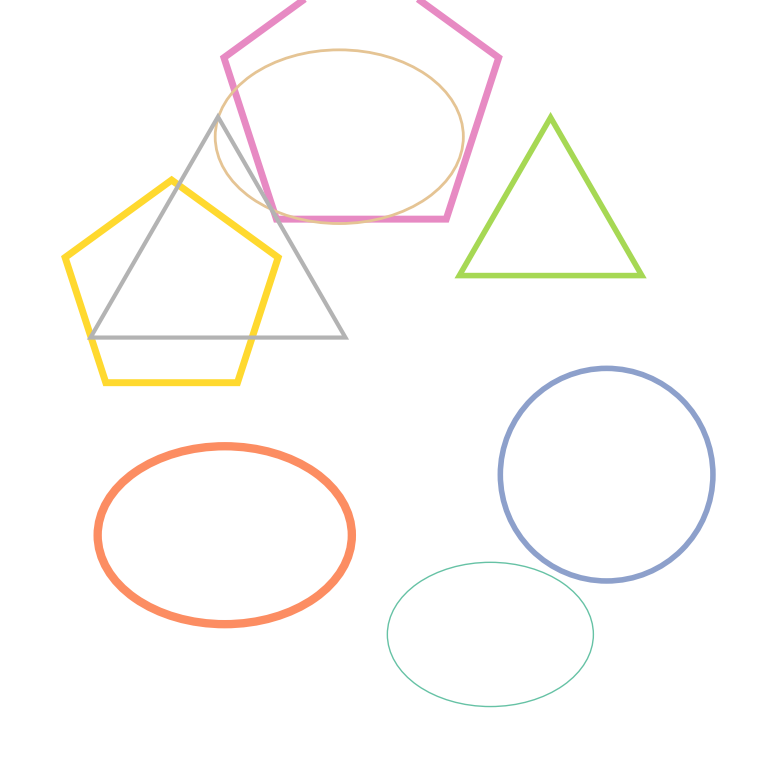[{"shape": "oval", "thickness": 0.5, "radius": 0.67, "center": [0.637, 0.176]}, {"shape": "oval", "thickness": 3, "radius": 0.83, "center": [0.292, 0.305]}, {"shape": "circle", "thickness": 2, "radius": 0.69, "center": [0.788, 0.384]}, {"shape": "pentagon", "thickness": 2.5, "radius": 0.94, "center": [0.469, 0.867]}, {"shape": "triangle", "thickness": 2, "radius": 0.68, "center": [0.715, 0.711]}, {"shape": "pentagon", "thickness": 2.5, "radius": 0.73, "center": [0.223, 0.621]}, {"shape": "oval", "thickness": 1, "radius": 0.81, "center": [0.441, 0.822]}, {"shape": "triangle", "thickness": 1.5, "radius": 0.96, "center": [0.283, 0.657]}]